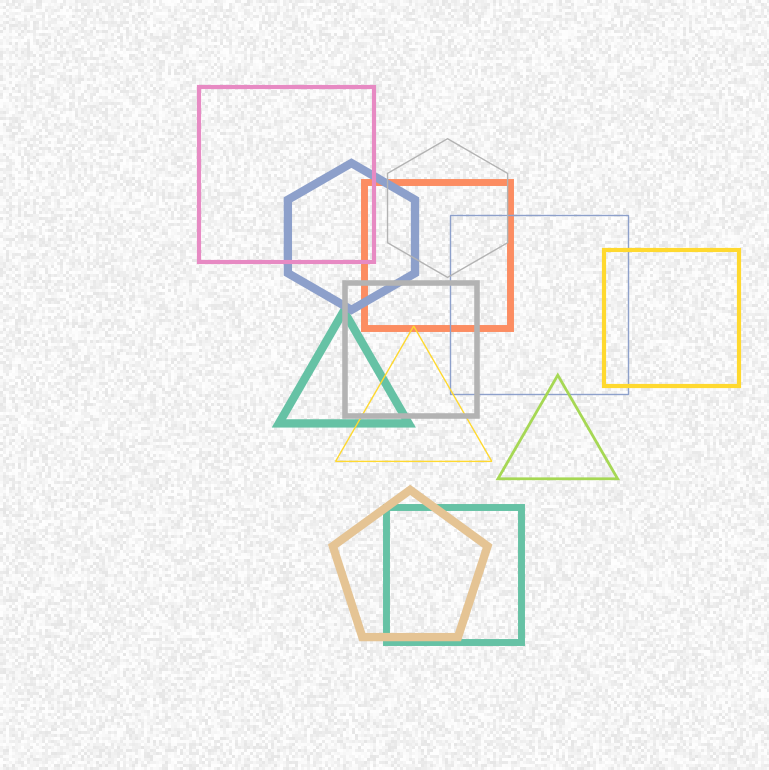[{"shape": "triangle", "thickness": 3, "radius": 0.49, "center": [0.446, 0.499]}, {"shape": "square", "thickness": 2.5, "radius": 0.44, "center": [0.589, 0.254]}, {"shape": "square", "thickness": 2.5, "radius": 0.47, "center": [0.568, 0.669]}, {"shape": "square", "thickness": 0.5, "radius": 0.58, "center": [0.7, 0.605]}, {"shape": "hexagon", "thickness": 3, "radius": 0.48, "center": [0.456, 0.693]}, {"shape": "square", "thickness": 1.5, "radius": 0.57, "center": [0.372, 0.773]}, {"shape": "triangle", "thickness": 1, "radius": 0.45, "center": [0.724, 0.423]}, {"shape": "square", "thickness": 1.5, "radius": 0.44, "center": [0.872, 0.587]}, {"shape": "triangle", "thickness": 0.5, "radius": 0.59, "center": [0.537, 0.459]}, {"shape": "pentagon", "thickness": 3, "radius": 0.53, "center": [0.533, 0.258]}, {"shape": "hexagon", "thickness": 0.5, "radius": 0.45, "center": [0.581, 0.73]}, {"shape": "square", "thickness": 2, "radius": 0.43, "center": [0.534, 0.546]}]